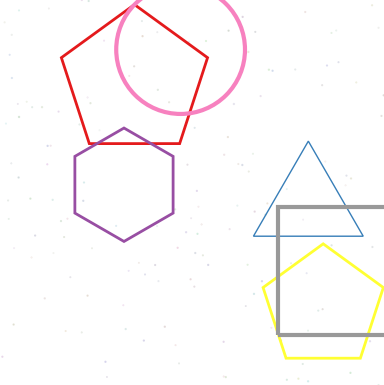[{"shape": "pentagon", "thickness": 2, "radius": 1.0, "center": [0.349, 0.788]}, {"shape": "triangle", "thickness": 1, "radius": 0.82, "center": [0.801, 0.469]}, {"shape": "hexagon", "thickness": 2, "radius": 0.74, "center": [0.322, 0.52]}, {"shape": "pentagon", "thickness": 2, "radius": 0.82, "center": [0.839, 0.202]}, {"shape": "circle", "thickness": 3, "radius": 0.84, "center": [0.469, 0.871]}, {"shape": "square", "thickness": 3, "radius": 0.84, "center": [0.89, 0.296]}]